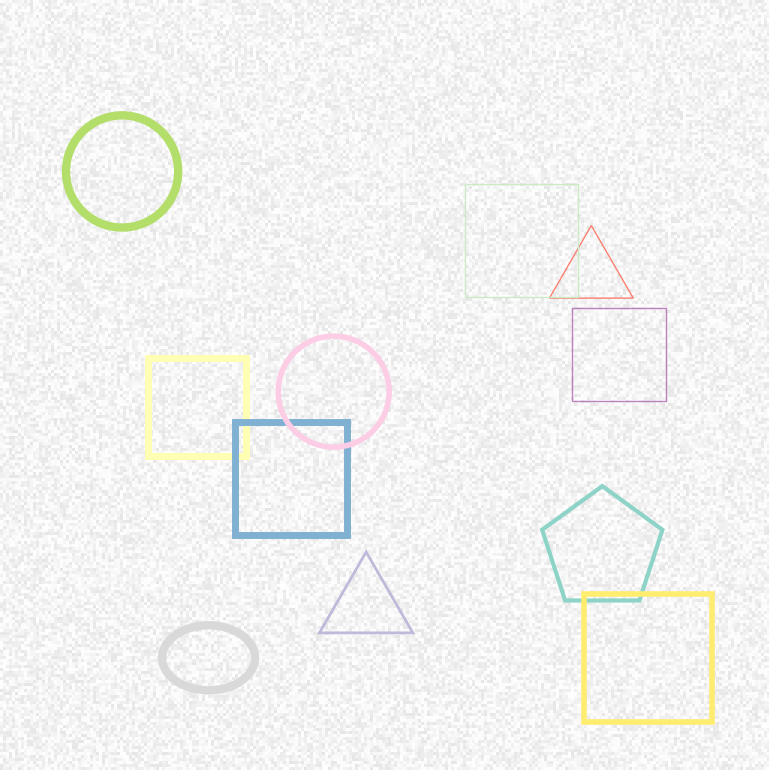[{"shape": "pentagon", "thickness": 1.5, "radius": 0.41, "center": [0.782, 0.287]}, {"shape": "square", "thickness": 2.5, "radius": 0.32, "center": [0.255, 0.471]}, {"shape": "triangle", "thickness": 1, "radius": 0.35, "center": [0.476, 0.213]}, {"shape": "triangle", "thickness": 0.5, "radius": 0.31, "center": [0.768, 0.644]}, {"shape": "square", "thickness": 2.5, "radius": 0.37, "center": [0.378, 0.379]}, {"shape": "circle", "thickness": 3, "radius": 0.36, "center": [0.159, 0.777]}, {"shape": "circle", "thickness": 2, "radius": 0.36, "center": [0.433, 0.491]}, {"shape": "oval", "thickness": 3, "radius": 0.3, "center": [0.271, 0.146]}, {"shape": "square", "thickness": 0.5, "radius": 0.3, "center": [0.804, 0.54]}, {"shape": "square", "thickness": 0.5, "radius": 0.37, "center": [0.678, 0.688]}, {"shape": "square", "thickness": 2, "radius": 0.42, "center": [0.841, 0.146]}]